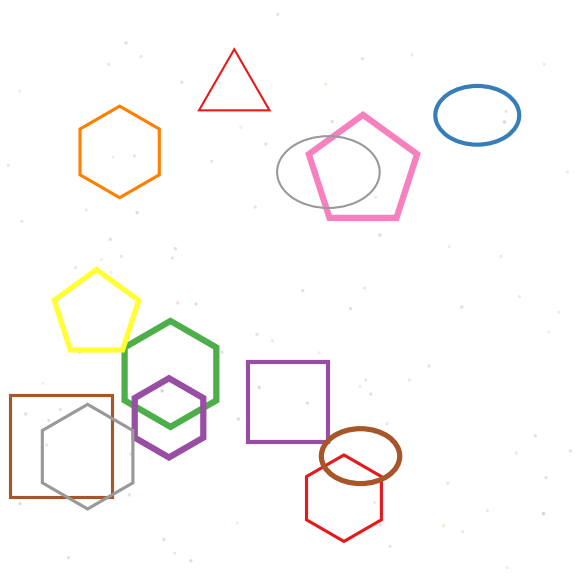[{"shape": "triangle", "thickness": 1, "radius": 0.35, "center": [0.406, 0.843]}, {"shape": "hexagon", "thickness": 1.5, "radius": 0.37, "center": [0.596, 0.136]}, {"shape": "oval", "thickness": 2, "radius": 0.36, "center": [0.826, 0.799]}, {"shape": "hexagon", "thickness": 3, "radius": 0.46, "center": [0.295, 0.352]}, {"shape": "hexagon", "thickness": 3, "radius": 0.34, "center": [0.293, 0.276]}, {"shape": "square", "thickness": 2, "radius": 0.35, "center": [0.498, 0.303]}, {"shape": "hexagon", "thickness": 1.5, "radius": 0.4, "center": [0.207, 0.736]}, {"shape": "pentagon", "thickness": 2.5, "radius": 0.38, "center": [0.167, 0.455]}, {"shape": "oval", "thickness": 2.5, "radius": 0.34, "center": [0.624, 0.209]}, {"shape": "square", "thickness": 1.5, "radius": 0.44, "center": [0.106, 0.227]}, {"shape": "pentagon", "thickness": 3, "radius": 0.49, "center": [0.629, 0.702]}, {"shape": "oval", "thickness": 1, "radius": 0.44, "center": [0.569, 0.701]}, {"shape": "hexagon", "thickness": 1.5, "radius": 0.45, "center": [0.152, 0.208]}]